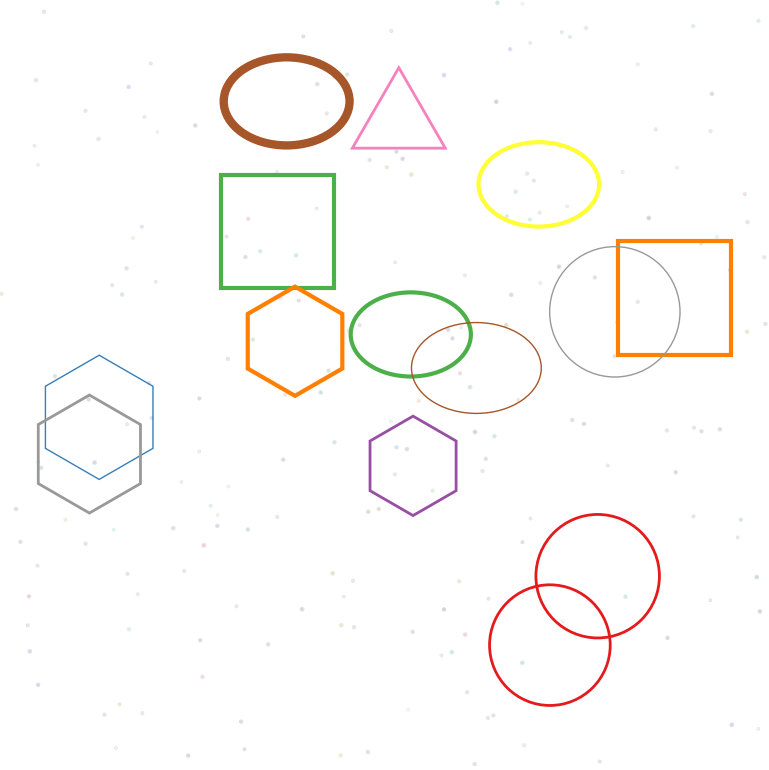[{"shape": "circle", "thickness": 1, "radius": 0.39, "center": [0.714, 0.162]}, {"shape": "circle", "thickness": 1, "radius": 0.4, "center": [0.776, 0.252]}, {"shape": "hexagon", "thickness": 0.5, "radius": 0.4, "center": [0.129, 0.458]}, {"shape": "oval", "thickness": 1.5, "radius": 0.39, "center": [0.533, 0.566]}, {"shape": "square", "thickness": 1.5, "radius": 0.37, "center": [0.36, 0.699]}, {"shape": "hexagon", "thickness": 1, "radius": 0.32, "center": [0.536, 0.395]}, {"shape": "square", "thickness": 1.5, "radius": 0.37, "center": [0.876, 0.613]}, {"shape": "hexagon", "thickness": 1.5, "radius": 0.35, "center": [0.383, 0.557]}, {"shape": "oval", "thickness": 1.5, "radius": 0.39, "center": [0.7, 0.761]}, {"shape": "oval", "thickness": 0.5, "radius": 0.42, "center": [0.619, 0.522]}, {"shape": "oval", "thickness": 3, "radius": 0.41, "center": [0.372, 0.868]}, {"shape": "triangle", "thickness": 1, "radius": 0.35, "center": [0.518, 0.842]}, {"shape": "circle", "thickness": 0.5, "radius": 0.42, "center": [0.798, 0.595]}, {"shape": "hexagon", "thickness": 1, "radius": 0.38, "center": [0.116, 0.41]}]